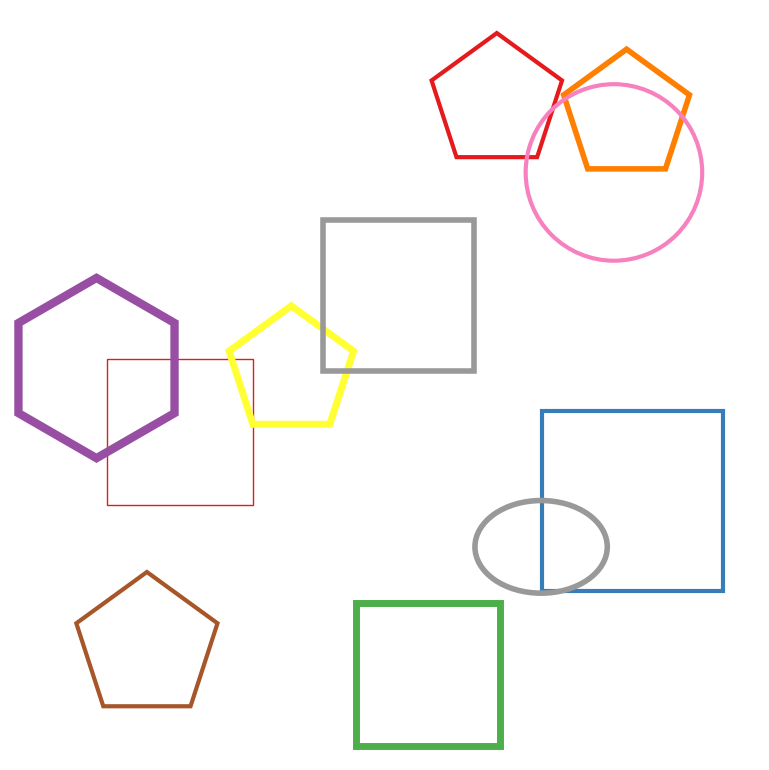[{"shape": "square", "thickness": 0.5, "radius": 0.48, "center": [0.234, 0.439]}, {"shape": "pentagon", "thickness": 1.5, "radius": 0.45, "center": [0.645, 0.868]}, {"shape": "square", "thickness": 1.5, "radius": 0.59, "center": [0.821, 0.349]}, {"shape": "square", "thickness": 2.5, "radius": 0.47, "center": [0.556, 0.124]}, {"shape": "hexagon", "thickness": 3, "radius": 0.59, "center": [0.125, 0.522]}, {"shape": "pentagon", "thickness": 2, "radius": 0.43, "center": [0.814, 0.85]}, {"shape": "pentagon", "thickness": 2.5, "radius": 0.42, "center": [0.378, 0.518]}, {"shape": "pentagon", "thickness": 1.5, "radius": 0.48, "center": [0.191, 0.161]}, {"shape": "circle", "thickness": 1.5, "radius": 0.57, "center": [0.797, 0.776]}, {"shape": "square", "thickness": 2, "radius": 0.49, "center": [0.517, 0.617]}, {"shape": "oval", "thickness": 2, "radius": 0.43, "center": [0.703, 0.29]}]